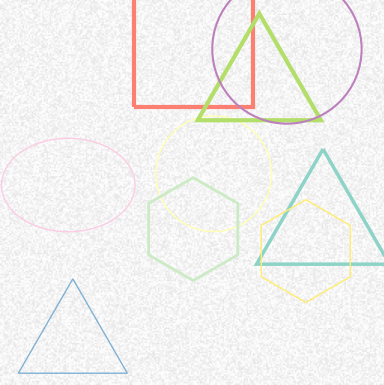[{"shape": "triangle", "thickness": 2.5, "radius": 1.0, "center": [0.839, 0.413]}, {"shape": "circle", "thickness": 1, "radius": 0.75, "center": [0.555, 0.549]}, {"shape": "square", "thickness": 3, "radius": 0.77, "center": [0.502, 0.876]}, {"shape": "triangle", "thickness": 1, "radius": 0.82, "center": [0.189, 0.112]}, {"shape": "triangle", "thickness": 3, "radius": 0.92, "center": [0.673, 0.78]}, {"shape": "oval", "thickness": 1, "radius": 0.87, "center": [0.177, 0.519]}, {"shape": "circle", "thickness": 1.5, "radius": 0.97, "center": [0.745, 0.873]}, {"shape": "hexagon", "thickness": 2, "radius": 0.67, "center": [0.502, 0.405]}, {"shape": "hexagon", "thickness": 1, "radius": 0.67, "center": [0.794, 0.348]}]